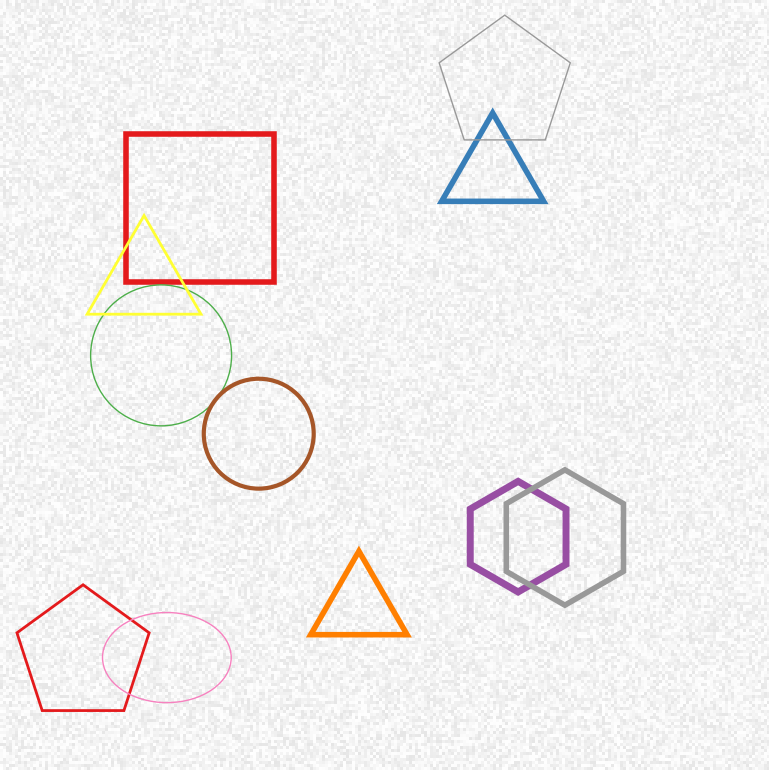[{"shape": "pentagon", "thickness": 1, "radius": 0.45, "center": [0.108, 0.15]}, {"shape": "square", "thickness": 2, "radius": 0.48, "center": [0.26, 0.73]}, {"shape": "triangle", "thickness": 2, "radius": 0.38, "center": [0.64, 0.777]}, {"shape": "circle", "thickness": 0.5, "radius": 0.46, "center": [0.209, 0.538]}, {"shape": "hexagon", "thickness": 2.5, "radius": 0.36, "center": [0.673, 0.303]}, {"shape": "triangle", "thickness": 2, "radius": 0.36, "center": [0.466, 0.212]}, {"shape": "triangle", "thickness": 1, "radius": 0.43, "center": [0.187, 0.635]}, {"shape": "circle", "thickness": 1.5, "radius": 0.36, "center": [0.336, 0.437]}, {"shape": "oval", "thickness": 0.5, "radius": 0.42, "center": [0.217, 0.146]}, {"shape": "hexagon", "thickness": 2, "radius": 0.44, "center": [0.734, 0.302]}, {"shape": "pentagon", "thickness": 0.5, "radius": 0.45, "center": [0.655, 0.891]}]